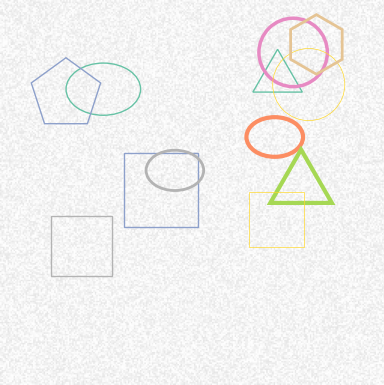[{"shape": "oval", "thickness": 1, "radius": 0.48, "center": [0.268, 0.768]}, {"shape": "triangle", "thickness": 1, "radius": 0.37, "center": [0.721, 0.798]}, {"shape": "oval", "thickness": 3, "radius": 0.37, "center": [0.714, 0.644]}, {"shape": "pentagon", "thickness": 1, "radius": 0.47, "center": [0.171, 0.755]}, {"shape": "square", "thickness": 1, "radius": 0.48, "center": [0.417, 0.506]}, {"shape": "circle", "thickness": 2.5, "radius": 0.44, "center": [0.761, 0.864]}, {"shape": "triangle", "thickness": 3, "radius": 0.46, "center": [0.782, 0.519]}, {"shape": "circle", "thickness": 0.5, "radius": 0.47, "center": [0.802, 0.78]}, {"shape": "square", "thickness": 0.5, "radius": 0.36, "center": [0.718, 0.43]}, {"shape": "hexagon", "thickness": 2, "radius": 0.39, "center": [0.822, 0.885]}, {"shape": "square", "thickness": 1, "radius": 0.39, "center": [0.212, 0.361]}, {"shape": "oval", "thickness": 2, "radius": 0.37, "center": [0.454, 0.557]}]